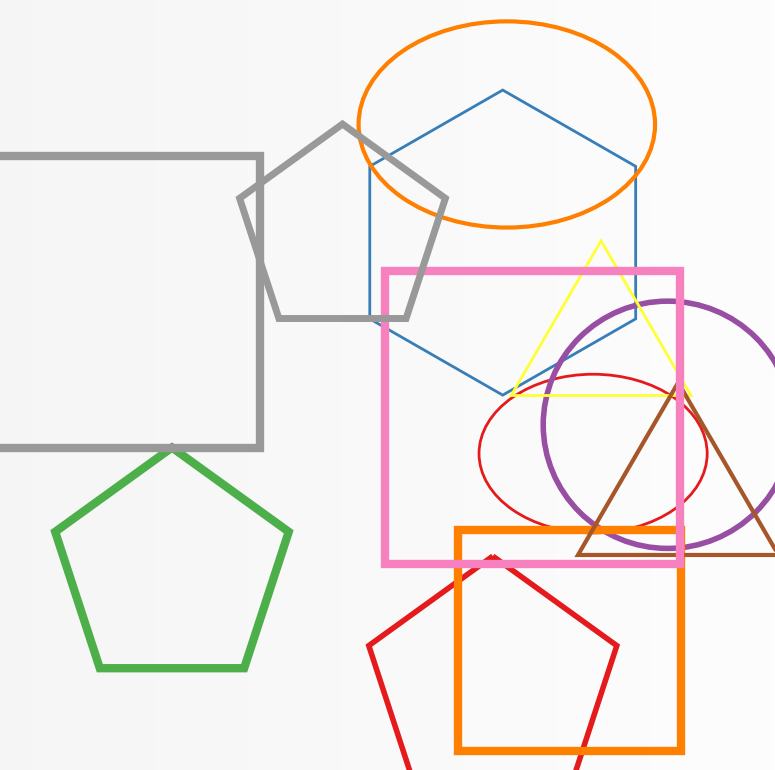[{"shape": "pentagon", "thickness": 2, "radius": 0.84, "center": [0.636, 0.109]}, {"shape": "oval", "thickness": 1, "radius": 0.74, "center": [0.765, 0.411]}, {"shape": "hexagon", "thickness": 1, "radius": 0.99, "center": [0.649, 0.685]}, {"shape": "pentagon", "thickness": 3, "radius": 0.79, "center": [0.222, 0.26]}, {"shape": "circle", "thickness": 2, "radius": 0.8, "center": [0.861, 0.448]}, {"shape": "square", "thickness": 3, "radius": 0.72, "center": [0.735, 0.168]}, {"shape": "oval", "thickness": 1.5, "radius": 0.96, "center": [0.654, 0.838]}, {"shape": "triangle", "thickness": 1, "radius": 0.67, "center": [0.776, 0.553]}, {"shape": "triangle", "thickness": 1.5, "radius": 0.75, "center": [0.875, 0.354]}, {"shape": "square", "thickness": 3, "radius": 0.95, "center": [0.687, 0.457]}, {"shape": "pentagon", "thickness": 2.5, "radius": 0.7, "center": [0.442, 0.699]}, {"shape": "square", "thickness": 3, "radius": 0.95, "center": [0.146, 0.608]}]